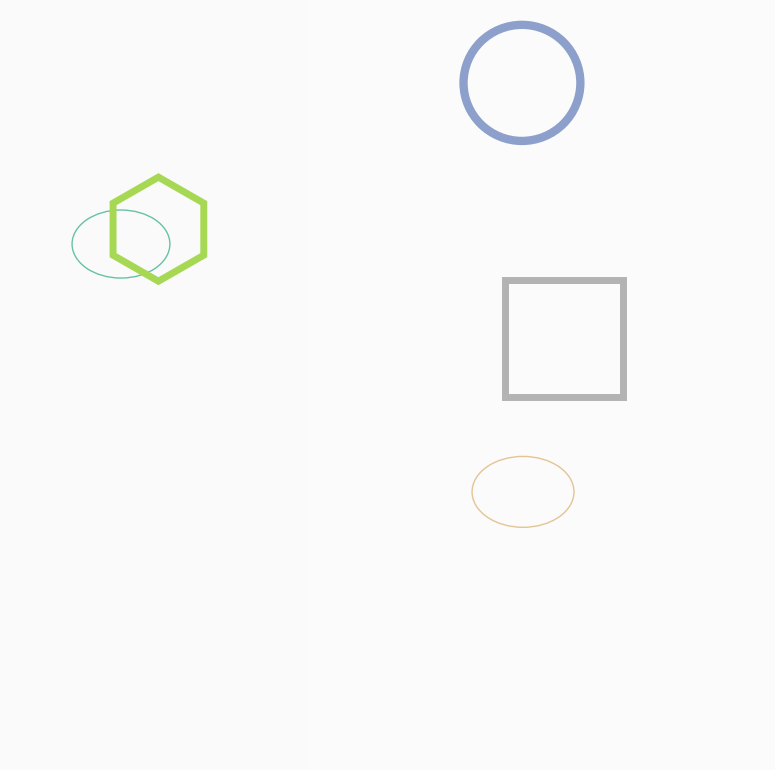[{"shape": "oval", "thickness": 0.5, "radius": 0.32, "center": [0.156, 0.683]}, {"shape": "circle", "thickness": 3, "radius": 0.38, "center": [0.673, 0.892]}, {"shape": "hexagon", "thickness": 2.5, "radius": 0.34, "center": [0.204, 0.702]}, {"shape": "oval", "thickness": 0.5, "radius": 0.33, "center": [0.675, 0.361]}, {"shape": "square", "thickness": 2.5, "radius": 0.38, "center": [0.728, 0.56]}]